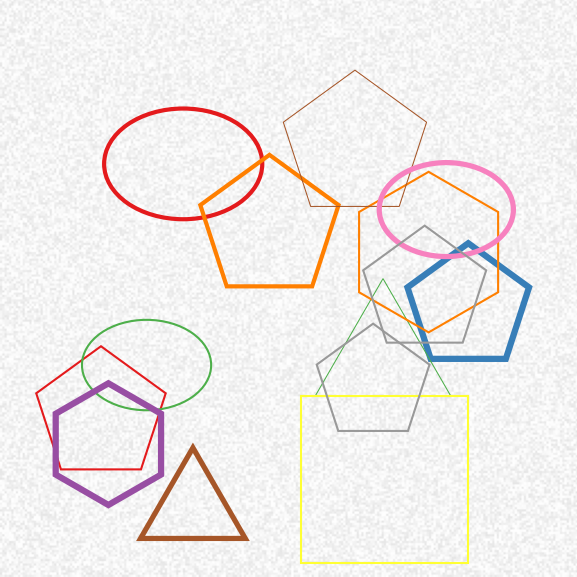[{"shape": "oval", "thickness": 2, "radius": 0.68, "center": [0.317, 0.715]}, {"shape": "pentagon", "thickness": 1, "radius": 0.59, "center": [0.175, 0.282]}, {"shape": "pentagon", "thickness": 3, "radius": 0.55, "center": [0.811, 0.467]}, {"shape": "triangle", "thickness": 0.5, "radius": 0.68, "center": [0.663, 0.381]}, {"shape": "oval", "thickness": 1, "radius": 0.56, "center": [0.254, 0.367]}, {"shape": "hexagon", "thickness": 3, "radius": 0.53, "center": [0.188, 0.23]}, {"shape": "pentagon", "thickness": 2, "radius": 0.63, "center": [0.467, 0.605]}, {"shape": "hexagon", "thickness": 1, "radius": 0.7, "center": [0.742, 0.563]}, {"shape": "square", "thickness": 1, "radius": 0.72, "center": [0.666, 0.169]}, {"shape": "triangle", "thickness": 2.5, "radius": 0.52, "center": [0.334, 0.119]}, {"shape": "pentagon", "thickness": 0.5, "radius": 0.65, "center": [0.615, 0.747]}, {"shape": "oval", "thickness": 2.5, "radius": 0.58, "center": [0.773, 0.636]}, {"shape": "pentagon", "thickness": 1, "radius": 0.51, "center": [0.646, 0.336]}, {"shape": "pentagon", "thickness": 1, "radius": 0.56, "center": [0.735, 0.496]}]